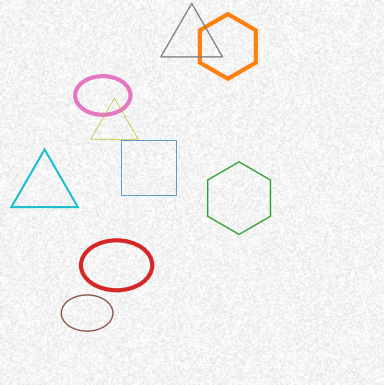[{"shape": "square", "thickness": 0.5, "radius": 0.36, "center": [0.387, 0.565]}, {"shape": "hexagon", "thickness": 3, "radius": 0.42, "center": [0.592, 0.879]}, {"shape": "hexagon", "thickness": 1, "radius": 0.47, "center": [0.621, 0.485]}, {"shape": "oval", "thickness": 3, "radius": 0.46, "center": [0.303, 0.311]}, {"shape": "oval", "thickness": 1, "radius": 0.34, "center": [0.226, 0.187]}, {"shape": "oval", "thickness": 3, "radius": 0.36, "center": [0.267, 0.752]}, {"shape": "triangle", "thickness": 1, "radius": 0.46, "center": [0.498, 0.899]}, {"shape": "triangle", "thickness": 0.5, "radius": 0.36, "center": [0.297, 0.674]}, {"shape": "triangle", "thickness": 1.5, "radius": 0.5, "center": [0.116, 0.512]}]